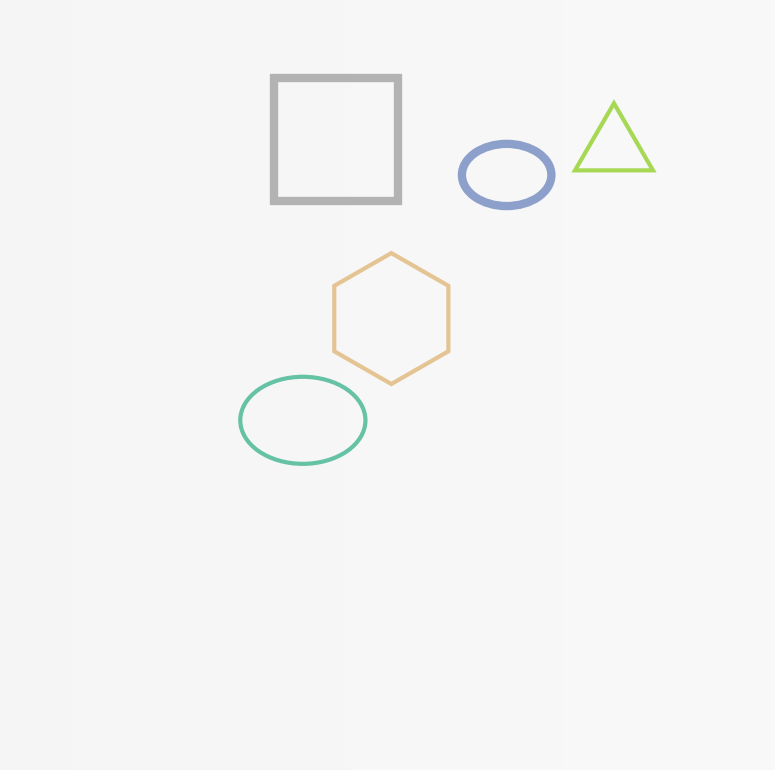[{"shape": "oval", "thickness": 1.5, "radius": 0.4, "center": [0.391, 0.454]}, {"shape": "oval", "thickness": 3, "radius": 0.29, "center": [0.654, 0.773]}, {"shape": "triangle", "thickness": 1.5, "radius": 0.29, "center": [0.792, 0.808]}, {"shape": "hexagon", "thickness": 1.5, "radius": 0.43, "center": [0.505, 0.586]}, {"shape": "square", "thickness": 3, "radius": 0.4, "center": [0.434, 0.819]}]